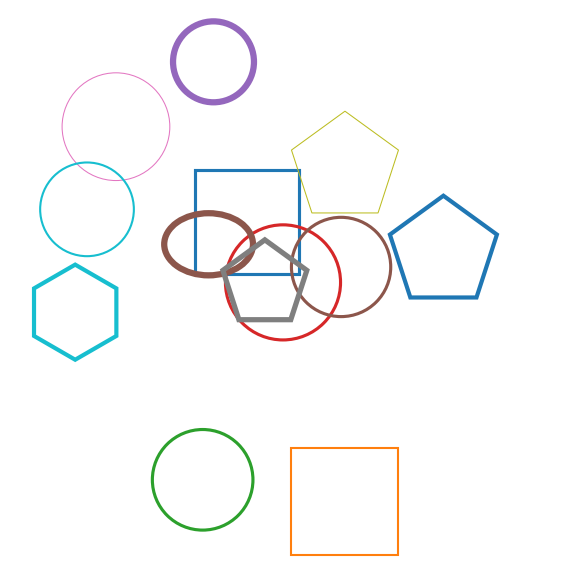[{"shape": "square", "thickness": 1.5, "radius": 0.45, "center": [0.428, 0.615]}, {"shape": "pentagon", "thickness": 2, "radius": 0.49, "center": [0.768, 0.563]}, {"shape": "square", "thickness": 1, "radius": 0.46, "center": [0.597, 0.131]}, {"shape": "circle", "thickness": 1.5, "radius": 0.44, "center": [0.351, 0.168]}, {"shape": "circle", "thickness": 1.5, "radius": 0.5, "center": [0.49, 0.51]}, {"shape": "circle", "thickness": 3, "radius": 0.35, "center": [0.37, 0.892]}, {"shape": "circle", "thickness": 1.5, "radius": 0.43, "center": [0.591, 0.537]}, {"shape": "oval", "thickness": 3, "radius": 0.38, "center": [0.361, 0.576]}, {"shape": "circle", "thickness": 0.5, "radius": 0.47, "center": [0.201, 0.78]}, {"shape": "pentagon", "thickness": 2.5, "radius": 0.38, "center": [0.459, 0.507]}, {"shape": "pentagon", "thickness": 0.5, "radius": 0.49, "center": [0.597, 0.709]}, {"shape": "circle", "thickness": 1, "radius": 0.41, "center": [0.151, 0.637]}, {"shape": "hexagon", "thickness": 2, "radius": 0.41, "center": [0.13, 0.459]}]